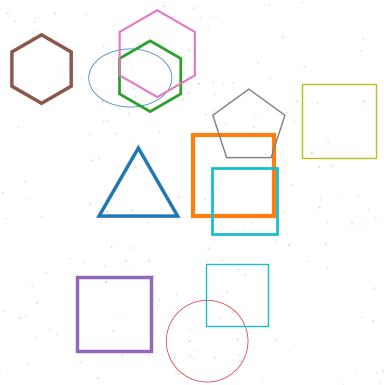[{"shape": "oval", "thickness": 0.5, "radius": 0.54, "center": [0.338, 0.797]}, {"shape": "triangle", "thickness": 2.5, "radius": 0.59, "center": [0.359, 0.498]}, {"shape": "square", "thickness": 3, "radius": 0.53, "center": [0.606, 0.544]}, {"shape": "hexagon", "thickness": 2, "radius": 0.46, "center": [0.39, 0.802]}, {"shape": "circle", "thickness": 0.5, "radius": 0.53, "center": [0.538, 0.114]}, {"shape": "square", "thickness": 2.5, "radius": 0.48, "center": [0.297, 0.183]}, {"shape": "hexagon", "thickness": 2.5, "radius": 0.44, "center": [0.108, 0.821]}, {"shape": "hexagon", "thickness": 1.5, "radius": 0.56, "center": [0.409, 0.861]}, {"shape": "pentagon", "thickness": 1, "radius": 0.49, "center": [0.646, 0.67]}, {"shape": "square", "thickness": 1, "radius": 0.48, "center": [0.881, 0.686]}, {"shape": "square", "thickness": 1, "radius": 0.4, "center": [0.616, 0.234]}, {"shape": "square", "thickness": 2, "radius": 0.43, "center": [0.635, 0.478]}]